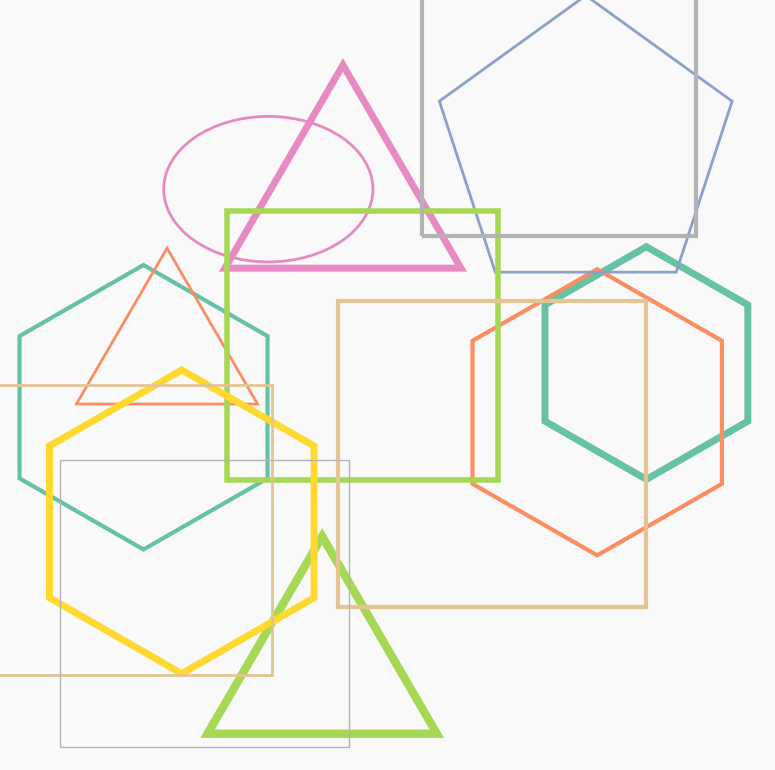[{"shape": "hexagon", "thickness": 2.5, "radius": 0.76, "center": [0.834, 0.529]}, {"shape": "hexagon", "thickness": 1.5, "radius": 0.92, "center": [0.185, 0.471]}, {"shape": "triangle", "thickness": 1, "radius": 0.67, "center": [0.215, 0.543]}, {"shape": "hexagon", "thickness": 1.5, "radius": 0.93, "center": [0.771, 0.465]}, {"shape": "pentagon", "thickness": 1, "radius": 0.99, "center": [0.756, 0.807]}, {"shape": "triangle", "thickness": 2.5, "radius": 0.88, "center": [0.443, 0.74]}, {"shape": "oval", "thickness": 1, "radius": 0.67, "center": [0.346, 0.754]}, {"shape": "square", "thickness": 2, "radius": 0.87, "center": [0.467, 0.551]}, {"shape": "triangle", "thickness": 3, "radius": 0.85, "center": [0.416, 0.133]}, {"shape": "hexagon", "thickness": 2.5, "radius": 0.99, "center": [0.235, 0.322]}, {"shape": "square", "thickness": 1, "radius": 0.94, "center": [0.162, 0.312]}, {"shape": "square", "thickness": 1.5, "radius": 0.99, "center": [0.635, 0.411]}, {"shape": "square", "thickness": 0.5, "radius": 0.93, "center": [0.264, 0.216]}, {"shape": "square", "thickness": 1.5, "radius": 0.88, "center": [0.721, 0.87]}]